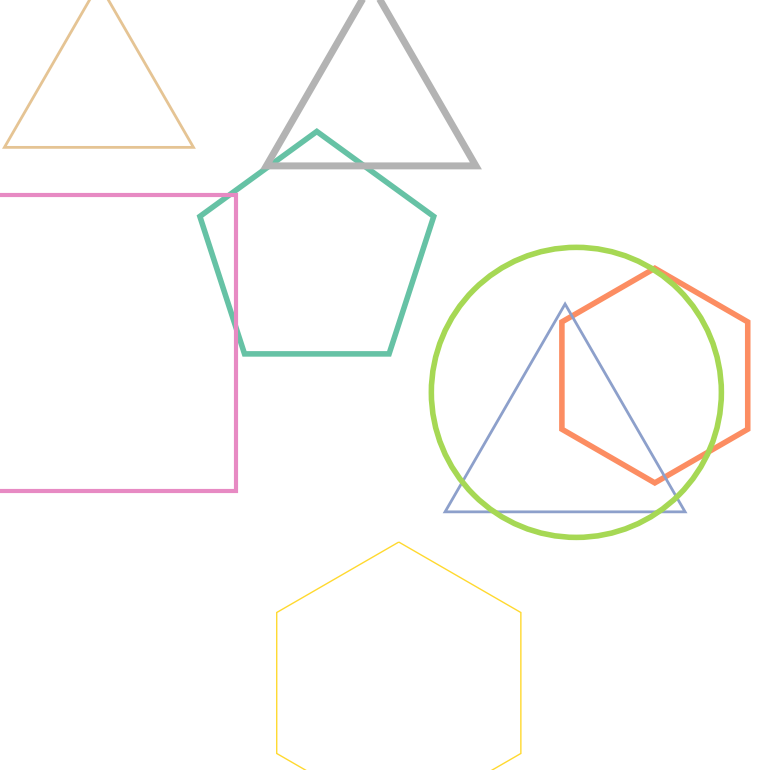[{"shape": "pentagon", "thickness": 2, "radius": 0.8, "center": [0.411, 0.67]}, {"shape": "hexagon", "thickness": 2, "radius": 0.7, "center": [0.85, 0.512]}, {"shape": "triangle", "thickness": 1, "radius": 0.9, "center": [0.734, 0.425]}, {"shape": "square", "thickness": 1.5, "radius": 0.96, "center": [0.114, 0.555]}, {"shape": "circle", "thickness": 2, "radius": 0.94, "center": [0.749, 0.49]}, {"shape": "hexagon", "thickness": 0.5, "radius": 0.92, "center": [0.518, 0.113]}, {"shape": "triangle", "thickness": 1, "radius": 0.71, "center": [0.129, 0.879]}, {"shape": "triangle", "thickness": 2.5, "radius": 0.79, "center": [0.482, 0.863]}]